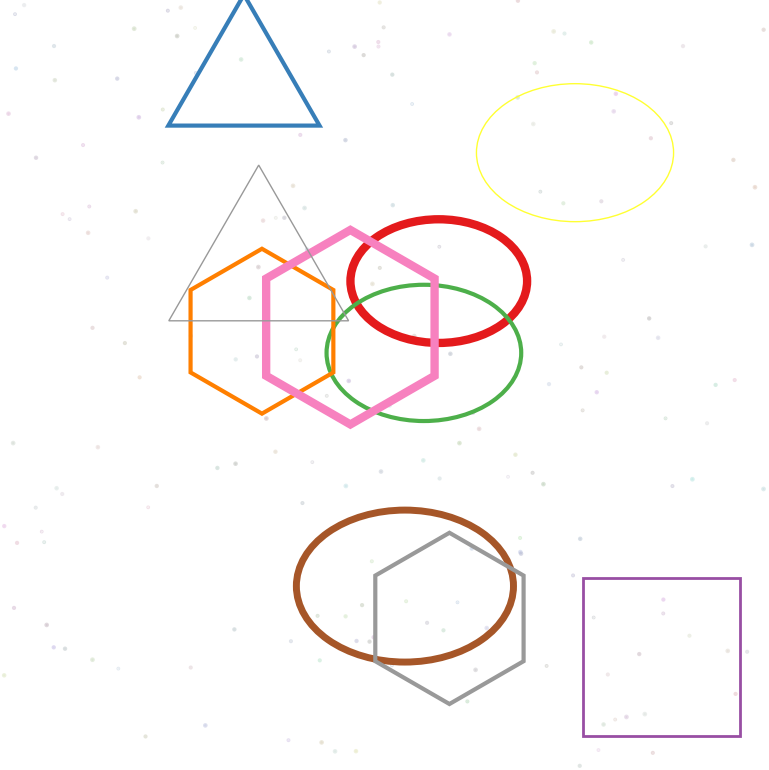[{"shape": "oval", "thickness": 3, "radius": 0.57, "center": [0.57, 0.635]}, {"shape": "triangle", "thickness": 1.5, "radius": 0.57, "center": [0.317, 0.894]}, {"shape": "oval", "thickness": 1.5, "radius": 0.63, "center": [0.55, 0.542]}, {"shape": "square", "thickness": 1, "radius": 0.51, "center": [0.859, 0.147]}, {"shape": "hexagon", "thickness": 1.5, "radius": 0.54, "center": [0.34, 0.57]}, {"shape": "oval", "thickness": 0.5, "radius": 0.64, "center": [0.747, 0.802]}, {"shape": "oval", "thickness": 2.5, "radius": 0.7, "center": [0.526, 0.239]}, {"shape": "hexagon", "thickness": 3, "radius": 0.63, "center": [0.455, 0.575]}, {"shape": "triangle", "thickness": 0.5, "radius": 0.67, "center": [0.336, 0.651]}, {"shape": "hexagon", "thickness": 1.5, "radius": 0.56, "center": [0.584, 0.197]}]